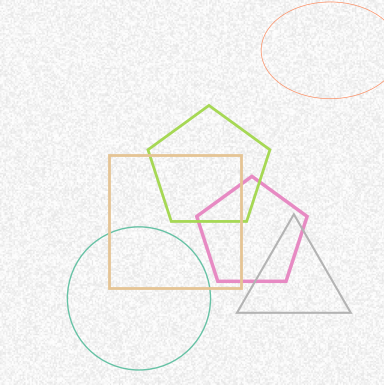[{"shape": "circle", "thickness": 1, "radius": 0.93, "center": [0.361, 0.225]}, {"shape": "oval", "thickness": 0.5, "radius": 0.9, "center": [0.858, 0.869]}, {"shape": "pentagon", "thickness": 2.5, "radius": 0.75, "center": [0.654, 0.391]}, {"shape": "pentagon", "thickness": 2, "radius": 0.83, "center": [0.543, 0.56]}, {"shape": "square", "thickness": 2, "radius": 0.86, "center": [0.455, 0.425]}, {"shape": "triangle", "thickness": 1.5, "radius": 0.85, "center": [0.763, 0.273]}]